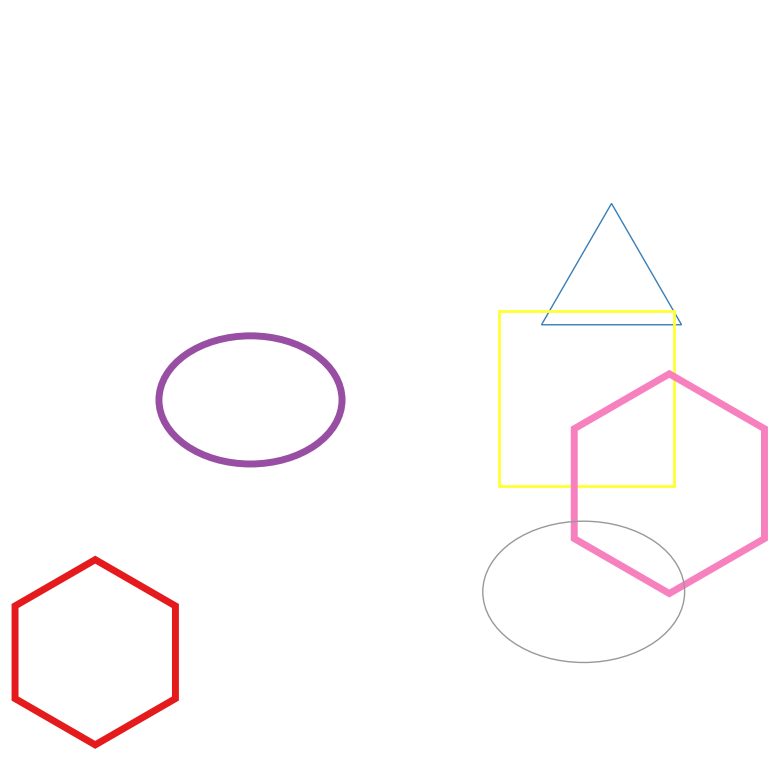[{"shape": "hexagon", "thickness": 2.5, "radius": 0.6, "center": [0.124, 0.153]}, {"shape": "triangle", "thickness": 0.5, "radius": 0.53, "center": [0.794, 0.631]}, {"shape": "oval", "thickness": 2.5, "radius": 0.59, "center": [0.325, 0.481]}, {"shape": "square", "thickness": 1, "radius": 0.57, "center": [0.762, 0.483]}, {"shape": "hexagon", "thickness": 2.5, "radius": 0.71, "center": [0.869, 0.372]}, {"shape": "oval", "thickness": 0.5, "radius": 0.66, "center": [0.758, 0.231]}]